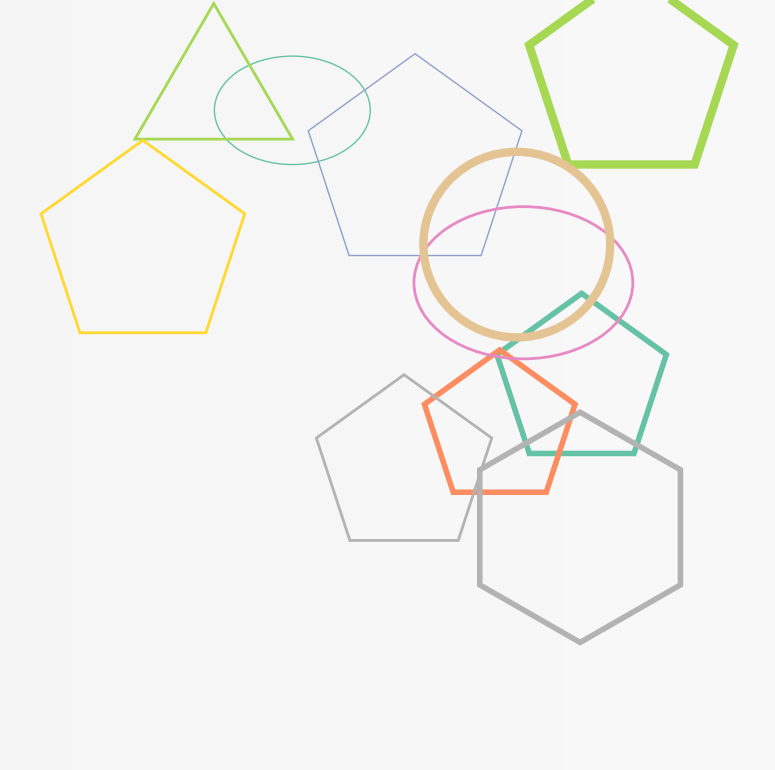[{"shape": "oval", "thickness": 0.5, "radius": 0.5, "center": [0.377, 0.857]}, {"shape": "pentagon", "thickness": 2, "radius": 0.57, "center": [0.75, 0.504]}, {"shape": "pentagon", "thickness": 2, "radius": 0.51, "center": [0.645, 0.443]}, {"shape": "pentagon", "thickness": 0.5, "radius": 0.72, "center": [0.536, 0.785]}, {"shape": "oval", "thickness": 1, "radius": 0.71, "center": [0.675, 0.633]}, {"shape": "triangle", "thickness": 1, "radius": 0.59, "center": [0.276, 0.878]}, {"shape": "pentagon", "thickness": 3, "radius": 0.69, "center": [0.815, 0.899]}, {"shape": "pentagon", "thickness": 1, "radius": 0.69, "center": [0.184, 0.68]}, {"shape": "circle", "thickness": 3, "radius": 0.6, "center": [0.667, 0.682]}, {"shape": "pentagon", "thickness": 1, "radius": 0.59, "center": [0.521, 0.394]}, {"shape": "hexagon", "thickness": 2, "radius": 0.75, "center": [0.749, 0.315]}]